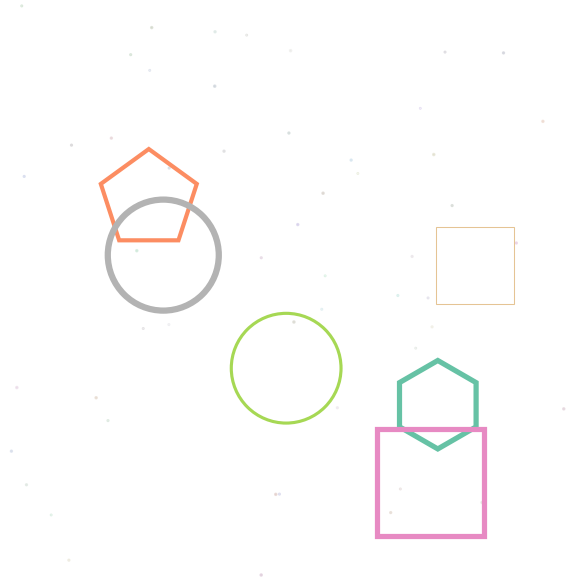[{"shape": "hexagon", "thickness": 2.5, "radius": 0.38, "center": [0.758, 0.298]}, {"shape": "pentagon", "thickness": 2, "radius": 0.44, "center": [0.258, 0.654]}, {"shape": "square", "thickness": 2.5, "radius": 0.46, "center": [0.746, 0.164]}, {"shape": "circle", "thickness": 1.5, "radius": 0.48, "center": [0.496, 0.362]}, {"shape": "square", "thickness": 0.5, "radius": 0.33, "center": [0.823, 0.539]}, {"shape": "circle", "thickness": 3, "radius": 0.48, "center": [0.283, 0.557]}]